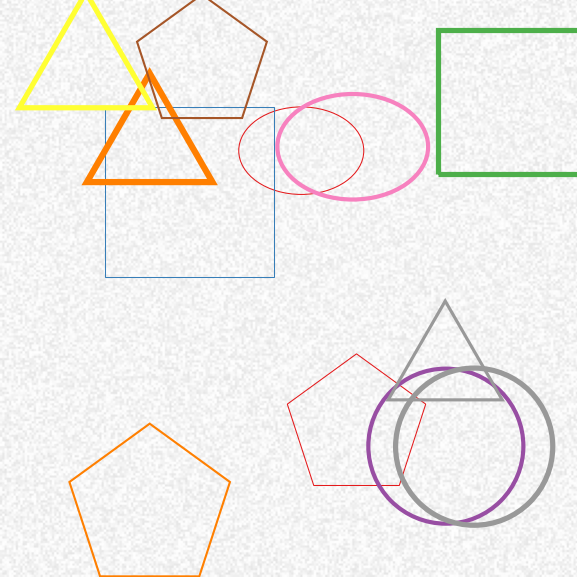[{"shape": "oval", "thickness": 0.5, "radius": 0.54, "center": [0.522, 0.738]}, {"shape": "pentagon", "thickness": 0.5, "radius": 0.63, "center": [0.617, 0.26]}, {"shape": "square", "thickness": 0.5, "radius": 0.73, "center": [0.328, 0.667]}, {"shape": "square", "thickness": 2.5, "radius": 0.62, "center": [0.883, 0.823]}, {"shape": "circle", "thickness": 2, "radius": 0.67, "center": [0.772, 0.227]}, {"shape": "pentagon", "thickness": 1, "radius": 0.73, "center": [0.259, 0.119]}, {"shape": "triangle", "thickness": 3, "radius": 0.63, "center": [0.259, 0.747]}, {"shape": "triangle", "thickness": 2.5, "radius": 0.67, "center": [0.149, 0.879]}, {"shape": "pentagon", "thickness": 1, "radius": 0.59, "center": [0.35, 0.89]}, {"shape": "oval", "thickness": 2, "radius": 0.65, "center": [0.611, 0.745]}, {"shape": "triangle", "thickness": 1.5, "radius": 0.57, "center": [0.771, 0.364]}, {"shape": "circle", "thickness": 2.5, "radius": 0.68, "center": [0.821, 0.226]}]